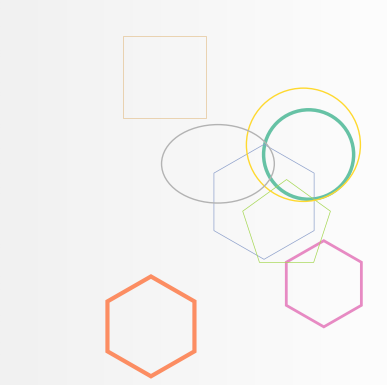[{"shape": "circle", "thickness": 2.5, "radius": 0.58, "center": [0.796, 0.599]}, {"shape": "hexagon", "thickness": 3, "radius": 0.65, "center": [0.39, 0.152]}, {"shape": "hexagon", "thickness": 0.5, "radius": 0.75, "center": [0.681, 0.476]}, {"shape": "hexagon", "thickness": 2, "radius": 0.56, "center": [0.836, 0.263]}, {"shape": "pentagon", "thickness": 0.5, "radius": 0.59, "center": [0.74, 0.415]}, {"shape": "circle", "thickness": 1, "radius": 0.74, "center": [0.783, 0.624]}, {"shape": "square", "thickness": 0.5, "radius": 0.53, "center": [0.425, 0.801]}, {"shape": "oval", "thickness": 1, "radius": 0.73, "center": [0.562, 0.575]}]